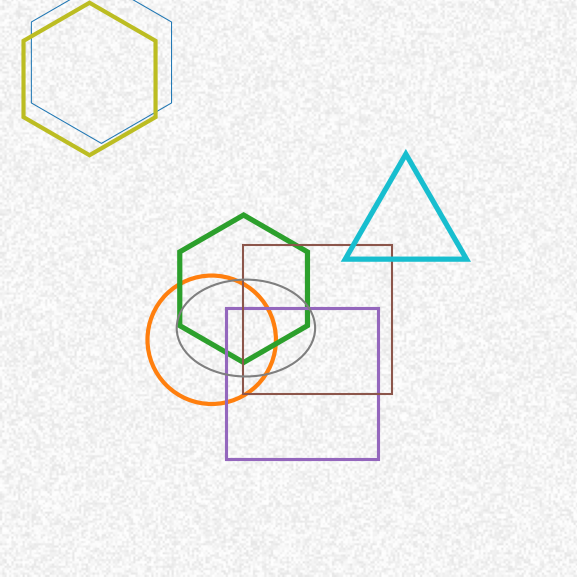[{"shape": "hexagon", "thickness": 0.5, "radius": 0.7, "center": [0.176, 0.891]}, {"shape": "circle", "thickness": 2, "radius": 0.56, "center": [0.367, 0.411]}, {"shape": "hexagon", "thickness": 2.5, "radius": 0.64, "center": [0.422, 0.499]}, {"shape": "square", "thickness": 1.5, "radius": 0.65, "center": [0.523, 0.336]}, {"shape": "square", "thickness": 1, "radius": 0.64, "center": [0.55, 0.446]}, {"shape": "oval", "thickness": 1, "radius": 0.6, "center": [0.426, 0.431]}, {"shape": "hexagon", "thickness": 2, "radius": 0.66, "center": [0.155, 0.862]}, {"shape": "triangle", "thickness": 2.5, "radius": 0.61, "center": [0.703, 0.611]}]